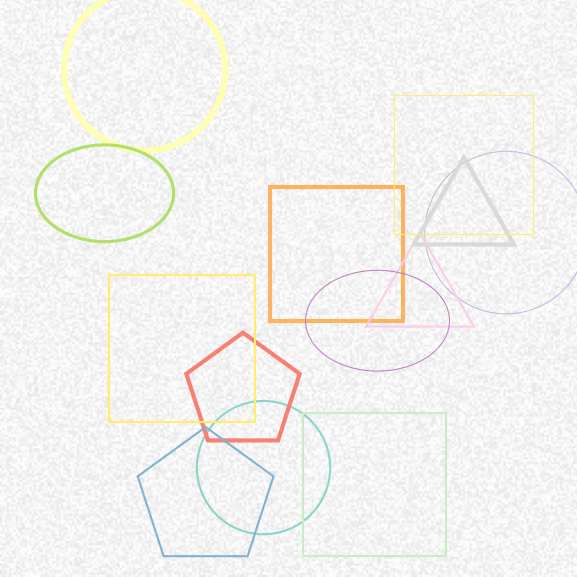[{"shape": "circle", "thickness": 1, "radius": 0.58, "center": [0.456, 0.189]}, {"shape": "circle", "thickness": 3, "radius": 0.7, "center": [0.251, 0.878]}, {"shape": "circle", "thickness": 0.5, "radius": 0.7, "center": [0.876, 0.596]}, {"shape": "pentagon", "thickness": 2, "radius": 0.52, "center": [0.421, 0.32]}, {"shape": "pentagon", "thickness": 1, "radius": 0.62, "center": [0.356, 0.136]}, {"shape": "square", "thickness": 2, "radius": 0.58, "center": [0.583, 0.559]}, {"shape": "oval", "thickness": 1.5, "radius": 0.6, "center": [0.181, 0.665]}, {"shape": "triangle", "thickness": 1, "radius": 0.54, "center": [0.727, 0.488]}, {"shape": "triangle", "thickness": 2, "radius": 0.5, "center": [0.803, 0.626]}, {"shape": "oval", "thickness": 0.5, "radius": 0.62, "center": [0.654, 0.444]}, {"shape": "square", "thickness": 1, "radius": 0.62, "center": [0.649, 0.16]}, {"shape": "square", "thickness": 1, "radius": 0.64, "center": [0.315, 0.396]}, {"shape": "square", "thickness": 0.5, "radius": 0.6, "center": [0.803, 0.714]}]